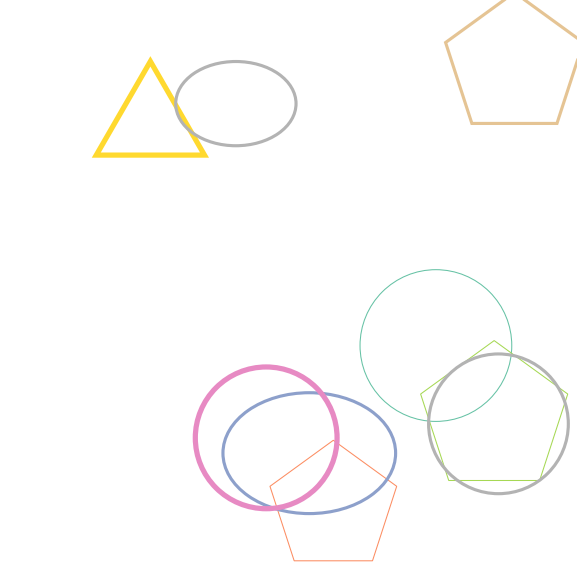[{"shape": "circle", "thickness": 0.5, "radius": 0.66, "center": [0.755, 0.401]}, {"shape": "pentagon", "thickness": 0.5, "radius": 0.58, "center": [0.577, 0.121]}, {"shape": "oval", "thickness": 1.5, "radius": 0.75, "center": [0.536, 0.214]}, {"shape": "circle", "thickness": 2.5, "radius": 0.61, "center": [0.461, 0.241]}, {"shape": "pentagon", "thickness": 0.5, "radius": 0.67, "center": [0.856, 0.275]}, {"shape": "triangle", "thickness": 2.5, "radius": 0.54, "center": [0.26, 0.785]}, {"shape": "pentagon", "thickness": 1.5, "radius": 0.63, "center": [0.891, 0.887]}, {"shape": "oval", "thickness": 1.5, "radius": 0.52, "center": [0.408, 0.82]}, {"shape": "circle", "thickness": 1.5, "radius": 0.6, "center": [0.863, 0.265]}]